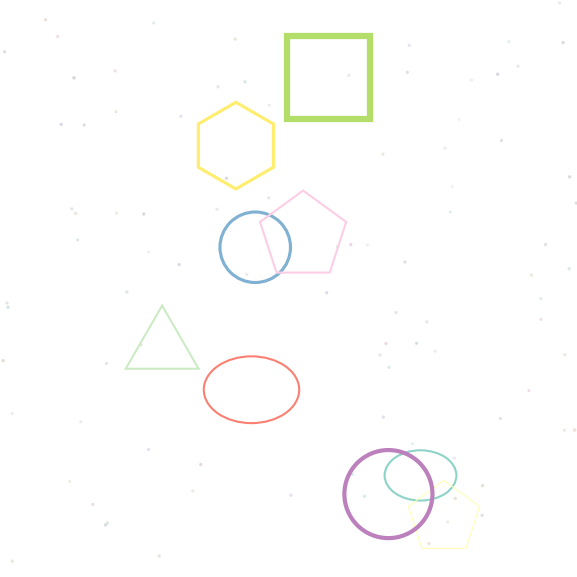[{"shape": "oval", "thickness": 1, "radius": 0.31, "center": [0.728, 0.176]}, {"shape": "pentagon", "thickness": 0.5, "radius": 0.32, "center": [0.769, 0.102]}, {"shape": "oval", "thickness": 1, "radius": 0.41, "center": [0.435, 0.324]}, {"shape": "circle", "thickness": 1.5, "radius": 0.31, "center": [0.442, 0.571]}, {"shape": "square", "thickness": 3, "radius": 0.36, "center": [0.569, 0.865]}, {"shape": "pentagon", "thickness": 1, "radius": 0.39, "center": [0.525, 0.591]}, {"shape": "circle", "thickness": 2, "radius": 0.38, "center": [0.673, 0.144]}, {"shape": "triangle", "thickness": 1, "radius": 0.36, "center": [0.281, 0.397]}, {"shape": "hexagon", "thickness": 1.5, "radius": 0.38, "center": [0.408, 0.747]}]